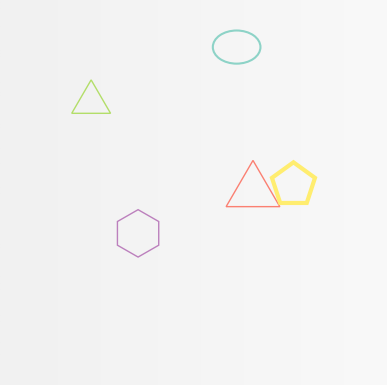[{"shape": "oval", "thickness": 1.5, "radius": 0.31, "center": [0.611, 0.878]}, {"shape": "triangle", "thickness": 1, "radius": 0.4, "center": [0.653, 0.503]}, {"shape": "triangle", "thickness": 1, "radius": 0.29, "center": [0.235, 0.735]}, {"shape": "hexagon", "thickness": 1, "radius": 0.31, "center": [0.356, 0.394]}, {"shape": "pentagon", "thickness": 3, "radius": 0.29, "center": [0.757, 0.52]}]